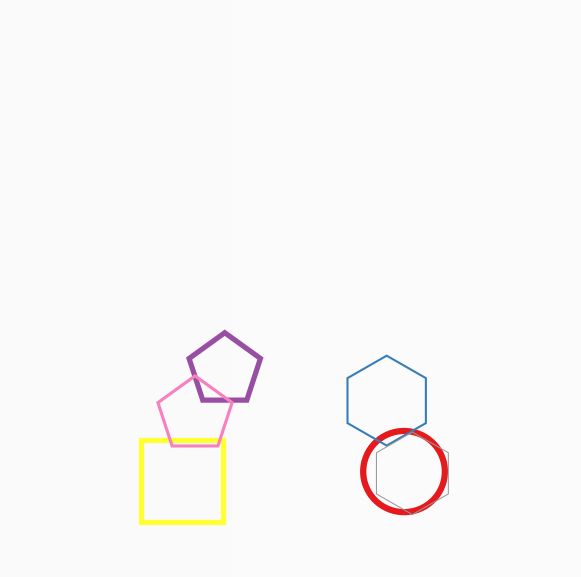[{"shape": "circle", "thickness": 3, "radius": 0.35, "center": [0.695, 0.183]}, {"shape": "hexagon", "thickness": 1, "radius": 0.39, "center": [0.665, 0.305]}, {"shape": "pentagon", "thickness": 2.5, "radius": 0.32, "center": [0.387, 0.358]}, {"shape": "square", "thickness": 2.5, "radius": 0.35, "center": [0.313, 0.166]}, {"shape": "pentagon", "thickness": 1.5, "radius": 0.34, "center": [0.336, 0.281]}, {"shape": "hexagon", "thickness": 0.5, "radius": 0.36, "center": [0.709, 0.18]}]